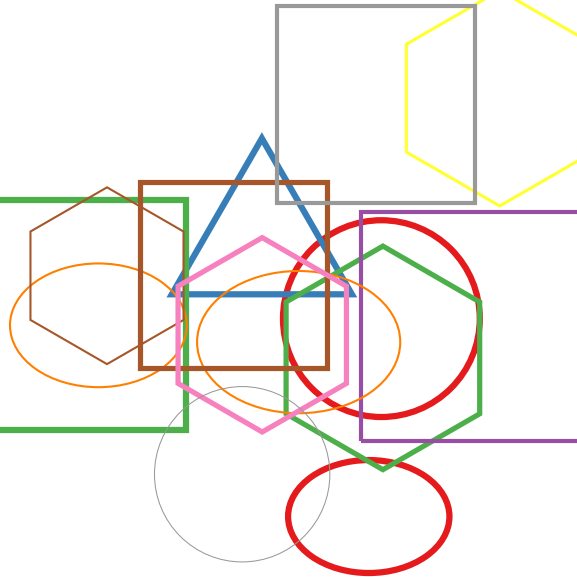[{"shape": "circle", "thickness": 3, "radius": 0.85, "center": [0.66, 0.447]}, {"shape": "oval", "thickness": 3, "radius": 0.7, "center": [0.639, 0.105]}, {"shape": "triangle", "thickness": 3, "radius": 0.9, "center": [0.453, 0.58]}, {"shape": "hexagon", "thickness": 2.5, "radius": 0.97, "center": [0.663, 0.379]}, {"shape": "square", "thickness": 3, "radius": 0.99, "center": [0.122, 0.453]}, {"shape": "square", "thickness": 2, "radius": 0.99, "center": [0.824, 0.433]}, {"shape": "oval", "thickness": 1, "radius": 0.88, "center": [0.517, 0.407]}, {"shape": "oval", "thickness": 1, "radius": 0.77, "center": [0.17, 0.436]}, {"shape": "hexagon", "thickness": 1.5, "radius": 0.93, "center": [0.865, 0.829]}, {"shape": "square", "thickness": 2.5, "radius": 0.81, "center": [0.404, 0.523]}, {"shape": "hexagon", "thickness": 1, "radius": 0.77, "center": [0.185, 0.522]}, {"shape": "hexagon", "thickness": 2.5, "radius": 0.84, "center": [0.454, 0.419]}, {"shape": "circle", "thickness": 0.5, "radius": 0.76, "center": [0.419, 0.178]}, {"shape": "square", "thickness": 2, "radius": 0.86, "center": [0.651, 0.818]}]